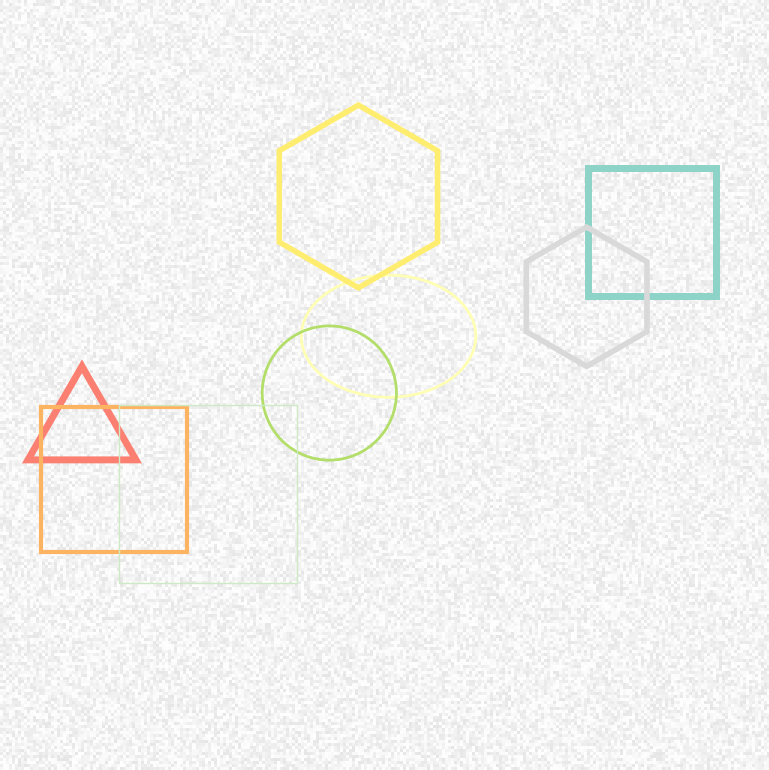[{"shape": "square", "thickness": 2.5, "radius": 0.42, "center": [0.846, 0.698]}, {"shape": "oval", "thickness": 1, "radius": 0.57, "center": [0.505, 0.563]}, {"shape": "triangle", "thickness": 2.5, "radius": 0.41, "center": [0.106, 0.443]}, {"shape": "square", "thickness": 1.5, "radius": 0.47, "center": [0.148, 0.377]}, {"shape": "circle", "thickness": 1, "radius": 0.44, "center": [0.428, 0.49]}, {"shape": "hexagon", "thickness": 2, "radius": 0.45, "center": [0.762, 0.615]}, {"shape": "square", "thickness": 0.5, "radius": 0.58, "center": [0.27, 0.358]}, {"shape": "hexagon", "thickness": 2, "radius": 0.59, "center": [0.465, 0.745]}]